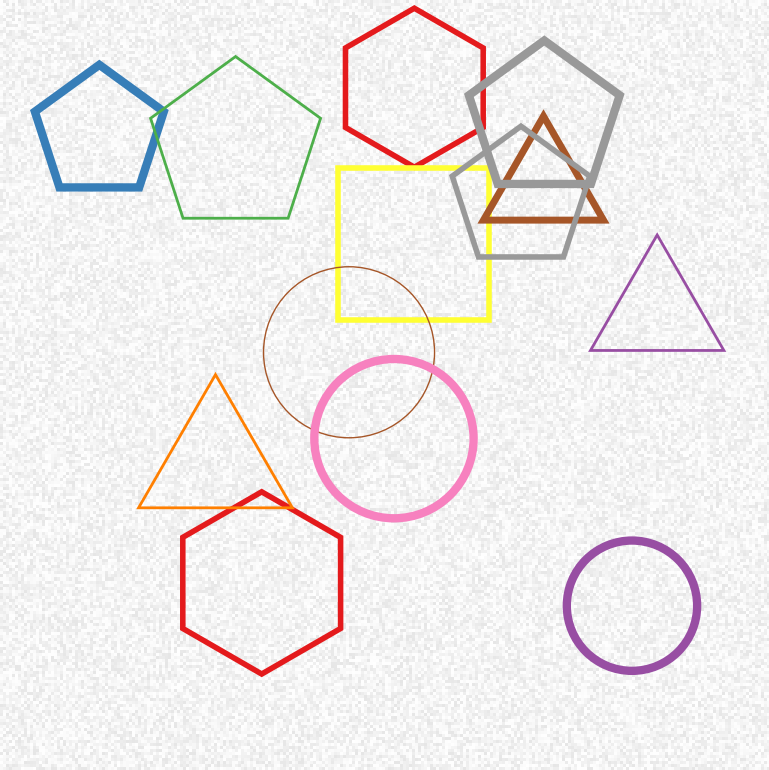[{"shape": "hexagon", "thickness": 2, "radius": 0.59, "center": [0.34, 0.243]}, {"shape": "hexagon", "thickness": 2, "radius": 0.52, "center": [0.538, 0.886]}, {"shape": "pentagon", "thickness": 3, "radius": 0.44, "center": [0.129, 0.828]}, {"shape": "pentagon", "thickness": 1, "radius": 0.58, "center": [0.306, 0.81]}, {"shape": "circle", "thickness": 3, "radius": 0.42, "center": [0.821, 0.213]}, {"shape": "triangle", "thickness": 1, "radius": 0.5, "center": [0.853, 0.595]}, {"shape": "triangle", "thickness": 1, "radius": 0.58, "center": [0.28, 0.398]}, {"shape": "square", "thickness": 2, "radius": 0.49, "center": [0.538, 0.683]}, {"shape": "circle", "thickness": 0.5, "radius": 0.56, "center": [0.453, 0.543]}, {"shape": "triangle", "thickness": 2.5, "radius": 0.45, "center": [0.706, 0.759]}, {"shape": "circle", "thickness": 3, "radius": 0.52, "center": [0.512, 0.43]}, {"shape": "pentagon", "thickness": 2, "radius": 0.47, "center": [0.677, 0.742]}, {"shape": "pentagon", "thickness": 3, "radius": 0.51, "center": [0.707, 0.844]}]